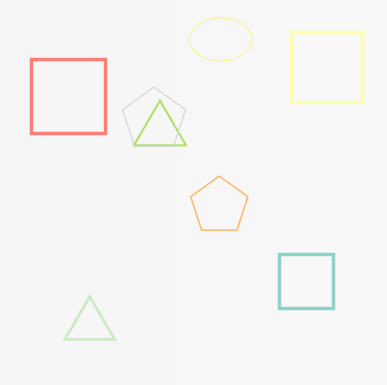[{"shape": "square", "thickness": 2.5, "radius": 0.35, "center": [0.79, 0.27]}, {"shape": "square", "thickness": 2.5, "radius": 0.46, "center": [0.843, 0.826]}, {"shape": "square", "thickness": 2.5, "radius": 0.48, "center": [0.174, 0.75]}, {"shape": "pentagon", "thickness": 1, "radius": 0.39, "center": [0.566, 0.465]}, {"shape": "triangle", "thickness": 1.5, "radius": 0.39, "center": [0.413, 0.661]}, {"shape": "pentagon", "thickness": 1, "radius": 0.43, "center": [0.397, 0.689]}, {"shape": "triangle", "thickness": 2, "radius": 0.37, "center": [0.232, 0.155]}, {"shape": "oval", "thickness": 0.5, "radius": 0.4, "center": [0.57, 0.898]}]